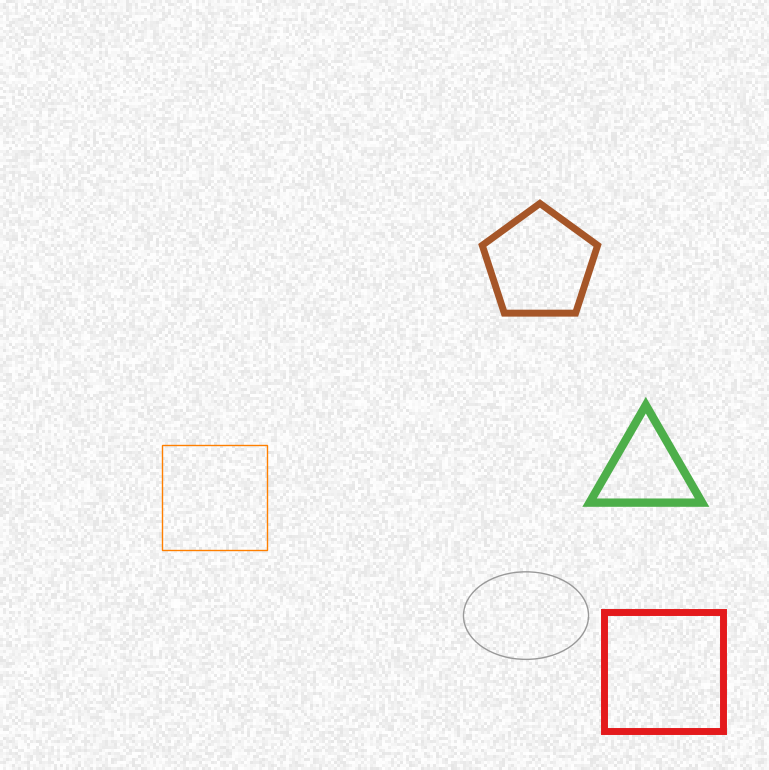[{"shape": "square", "thickness": 2.5, "radius": 0.39, "center": [0.861, 0.128]}, {"shape": "triangle", "thickness": 3, "radius": 0.42, "center": [0.839, 0.389]}, {"shape": "square", "thickness": 0.5, "radius": 0.34, "center": [0.279, 0.354]}, {"shape": "pentagon", "thickness": 2.5, "radius": 0.39, "center": [0.701, 0.657]}, {"shape": "oval", "thickness": 0.5, "radius": 0.41, "center": [0.683, 0.201]}]